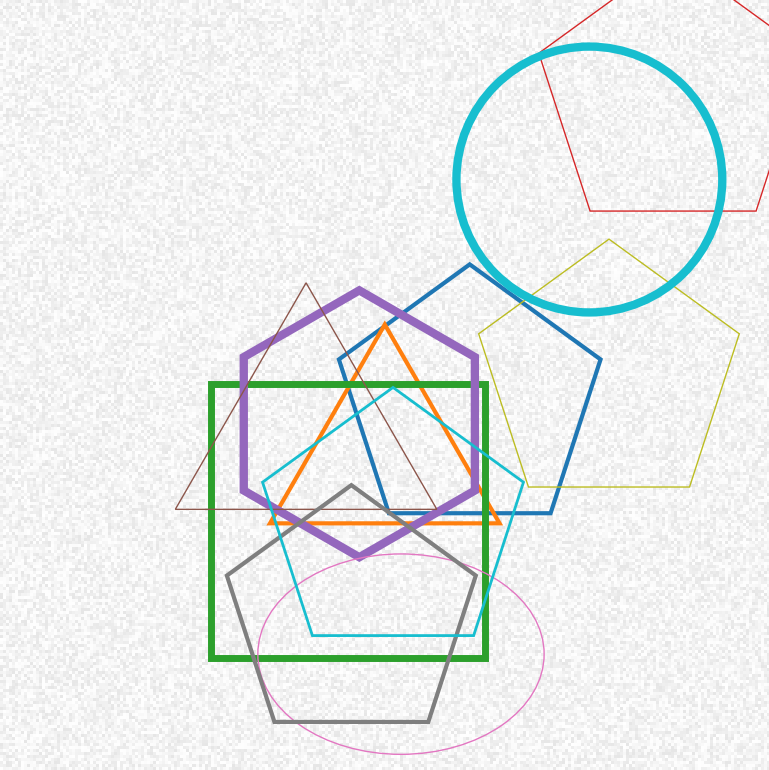[{"shape": "pentagon", "thickness": 1.5, "radius": 0.89, "center": [0.61, 0.478]}, {"shape": "triangle", "thickness": 1.5, "radius": 0.86, "center": [0.5, 0.406]}, {"shape": "square", "thickness": 2.5, "radius": 0.89, "center": [0.451, 0.324]}, {"shape": "pentagon", "thickness": 0.5, "radius": 0.92, "center": [0.874, 0.874]}, {"shape": "hexagon", "thickness": 3, "radius": 0.87, "center": [0.467, 0.45]}, {"shape": "triangle", "thickness": 0.5, "radius": 0.98, "center": [0.397, 0.437]}, {"shape": "oval", "thickness": 0.5, "radius": 0.93, "center": [0.521, 0.15]}, {"shape": "pentagon", "thickness": 1.5, "radius": 0.85, "center": [0.456, 0.2]}, {"shape": "pentagon", "thickness": 0.5, "radius": 0.89, "center": [0.791, 0.511]}, {"shape": "circle", "thickness": 3, "radius": 0.86, "center": [0.765, 0.767]}, {"shape": "pentagon", "thickness": 1, "radius": 0.89, "center": [0.51, 0.319]}]